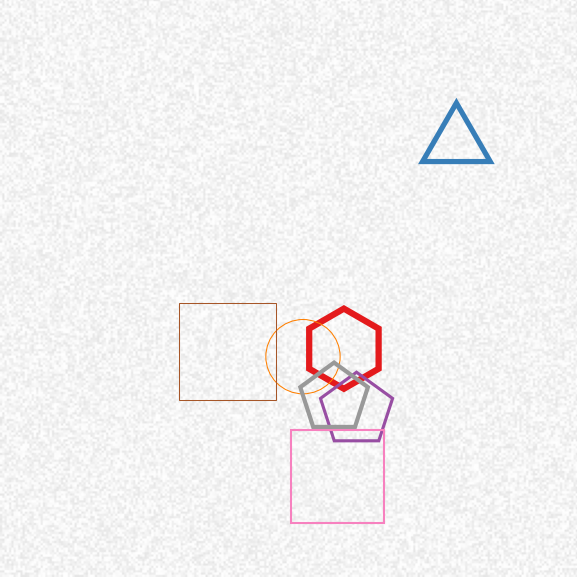[{"shape": "hexagon", "thickness": 3, "radius": 0.35, "center": [0.596, 0.395]}, {"shape": "triangle", "thickness": 2.5, "radius": 0.34, "center": [0.79, 0.753]}, {"shape": "pentagon", "thickness": 1.5, "radius": 0.33, "center": [0.617, 0.289]}, {"shape": "circle", "thickness": 0.5, "radius": 0.32, "center": [0.525, 0.382]}, {"shape": "square", "thickness": 0.5, "radius": 0.42, "center": [0.394, 0.39]}, {"shape": "square", "thickness": 1, "radius": 0.4, "center": [0.585, 0.173]}, {"shape": "pentagon", "thickness": 2, "radius": 0.31, "center": [0.579, 0.31]}]